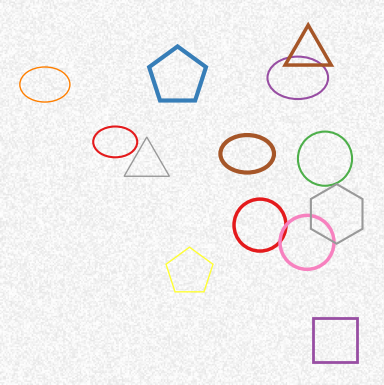[{"shape": "circle", "thickness": 2.5, "radius": 0.34, "center": [0.675, 0.415]}, {"shape": "oval", "thickness": 1.5, "radius": 0.29, "center": [0.299, 0.631]}, {"shape": "pentagon", "thickness": 3, "radius": 0.39, "center": [0.461, 0.802]}, {"shape": "circle", "thickness": 1.5, "radius": 0.35, "center": [0.844, 0.588]}, {"shape": "oval", "thickness": 1.5, "radius": 0.39, "center": [0.773, 0.798]}, {"shape": "square", "thickness": 2, "radius": 0.29, "center": [0.87, 0.117]}, {"shape": "oval", "thickness": 1, "radius": 0.33, "center": [0.117, 0.78]}, {"shape": "pentagon", "thickness": 1, "radius": 0.32, "center": [0.492, 0.294]}, {"shape": "oval", "thickness": 3, "radius": 0.35, "center": [0.642, 0.601]}, {"shape": "triangle", "thickness": 2.5, "radius": 0.35, "center": [0.8, 0.866]}, {"shape": "circle", "thickness": 2.5, "radius": 0.35, "center": [0.797, 0.371]}, {"shape": "hexagon", "thickness": 1.5, "radius": 0.39, "center": [0.875, 0.444]}, {"shape": "triangle", "thickness": 1, "radius": 0.34, "center": [0.381, 0.576]}]